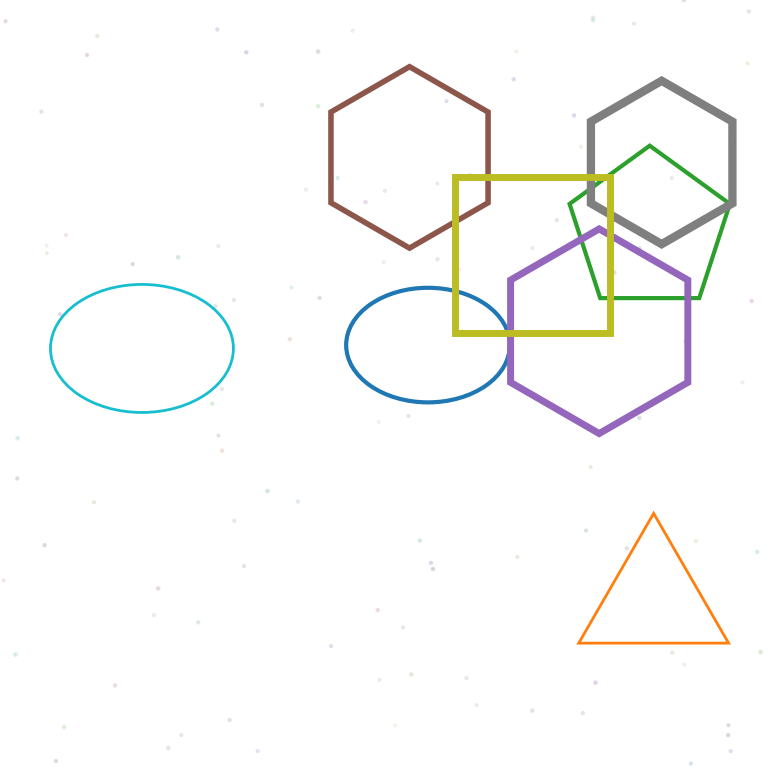[{"shape": "oval", "thickness": 1.5, "radius": 0.53, "center": [0.556, 0.552]}, {"shape": "triangle", "thickness": 1, "radius": 0.56, "center": [0.849, 0.221]}, {"shape": "pentagon", "thickness": 1.5, "radius": 0.55, "center": [0.844, 0.701]}, {"shape": "hexagon", "thickness": 2.5, "radius": 0.66, "center": [0.778, 0.57]}, {"shape": "hexagon", "thickness": 2, "radius": 0.59, "center": [0.532, 0.796]}, {"shape": "hexagon", "thickness": 3, "radius": 0.53, "center": [0.859, 0.789]}, {"shape": "square", "thickness": 2.5, "radius": 0.5, "center": [0.692, 0.669]}, {"shape": "oval", "thickness": 1, "radius": 0.59, "center": [0.184, 0.547]}]